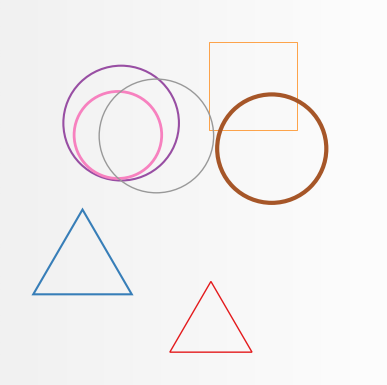[{"shape": "triangle", "thickness": 1, "radius": 0.61, "center": [0.544, 0.147]}, {"shape": "triangle", "thickness": 1.5, "radius": 0.73, "center": [0.213, 0.309]}, {"shape": "circle", "thickness": 1.5, "radius": 0.75, "center": [0.313, 0.68]}, {"shape": "square", "thickness": 0.5, "radius": 0.57, "center": [0.652, 0.777]}, {"shape": "circle", "thickness": 3, "radius": 0.7, "center": [0.701, 0.614]}, {"shape": "circle", "thickness": 2, "radius": 0.57, "center": [0.304, 0.649]}, {"shape": "circle", "thickness": 1, "radius": 0.74, "center": [0.404, 0.647]}]